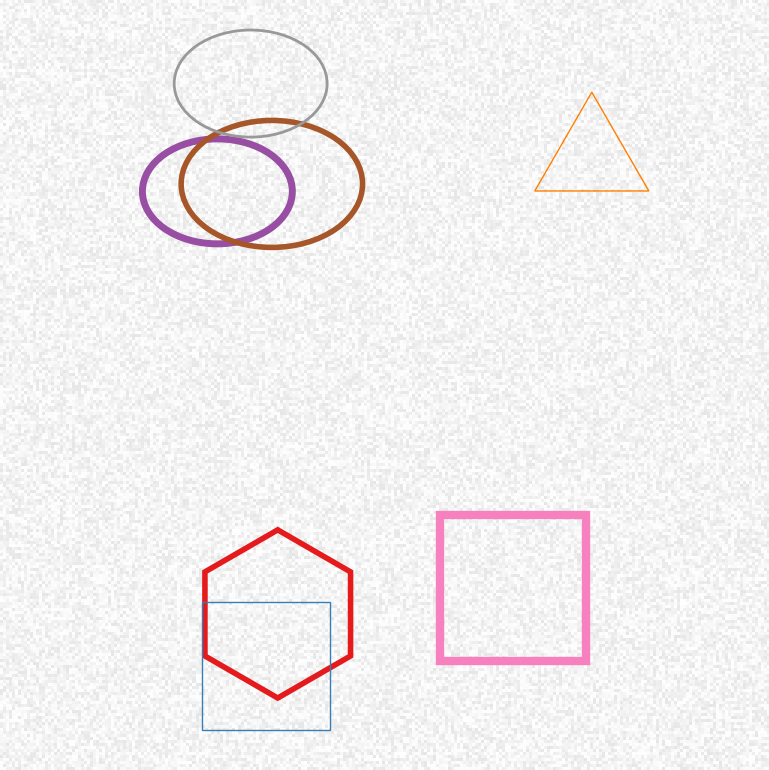[{"shape": "hexagon", "thickness": 2, "radius": 0.55, "center": [0.361, 0.203]}, {"shape": "square", "thickness": 0.5, "radius": 0.41, "center": [0.346, 0.135]}, {"shape": "oval", "thickness": 2.5, "radius": 0.49, "center": [0.282, 0.751]}, {"shape": "triangle", "thickness": 0.5, "radius": 0.43, "center": [0.769, 0.795]}, {"shape": "oval", "thickness": 2, "radius": 0.59, "center": [0.353, 0.761]}, {"shape": "square", "thickness": 3, "radius": 0.47, "center": [0.666, 0.236]}, {"shape": "oval", "thickness": 1, "radius": 0.5, "center": [0.326, 0.891]}]